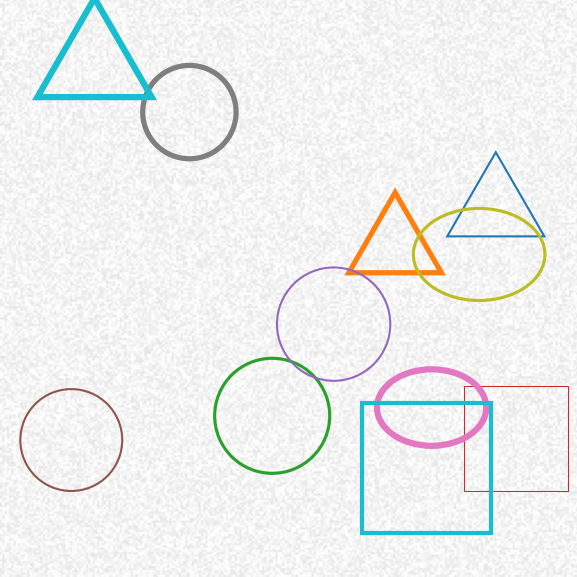[{"shape": "triangle", "thickness": 1, "radius": 0.49, "center": [0.859, 0.638]}, {"shape": "triangle", "thickness": 2.5, "radius": 0.46, "center": [0.684, 0.573]}, {"shape": "circle", "thickness": 1.5, "radius": 0.5, "center": [0.471, 0.279]}, {"shape": "square", "thickness": 0.5, "radius": 0.45, "center": [0.893, 0.24]}, {"shape": "circle", "thickness": 1, "radius": 0.49, "center": [0.578, 0.438]}, {"shape": "circle", "thickness": 1, "radius": 0.44, "center": [0.123, 0.237]}, {"shape": "oval", "thickness": 3, "radius": 0.47, "center": [0.747, 0.293]}, {"shape": "circle", "thickness": 2.5, "radius": 0.4, "center": [0.328, 0.805]}, {"shape": "oval", "thickness": 1.5, "radius": 0.57, "center": [0.83, 0.559]}, {"shape": "square", "thickness": 2, "radius": 0.56, "center": [0.739, 0.189]}, {"shape": "triangle", "thickness": 3, "radius": 0.57, "center": [0.164, 0.888]}]